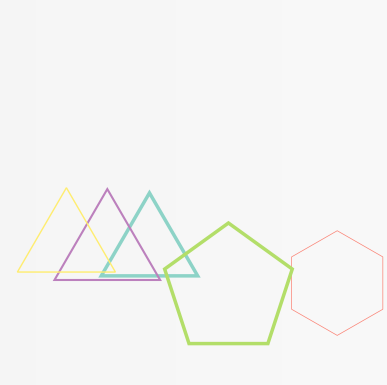[{"shape": "triangle", "thickness": 2.5, "radius": 0.72, "center": [0.386, 0.355]}, {"shape": "hexagon", "thickness": 0.5, "radius": 0.68, "center": [0.87, 0.265]}, {"shape": "pentagon", "thickness": 2.5, "radius": 0.87, "center": [0.59, 0.248]}, {"shape": "triangle", "thickness": 1.5, "radius": 0.79, "center": [0.277, 0.351]}, {"shape": "triangle", "thickness": 1, "radius": 0.73, "center": [0.171, 0.366]}]